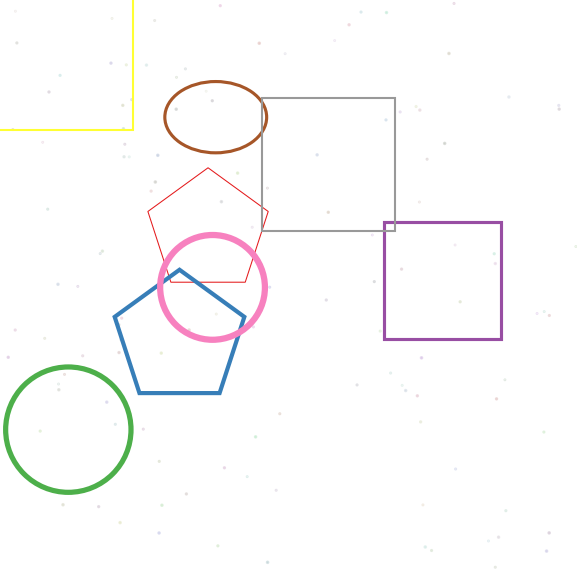[{"shape": "pentagon", "thickness": 0.5, "radius": 0.55, "center": [0.36, 0.599]}, {"shape": "pentagon", "thickness": 2, "radius": 0.59, "center": [0.311, 0.414]}, {"shape": "circle", "thickness": 2.5, "radius": 0.54, "center": [0.118, 0.255]}, {"shape": "square", "thickness": 1.5, "radius": 0.5, "center": [0.766, 0.513]}, {"shape": "square", "thickness": 1, "radius": 0.59, "center": [0.113, 0.893]}, {"shape": "oval", "thickness": 1.5, "radius": 0.44, "center": [0.374, 0.796]}, {"shape": "circle", "thickness": 3, "radius": 0.45, "center": [0.368, 0.501]}, {"shape": "square", "thickness": 1, "radius": 0.58, "center": [0.569, 0.714]}]